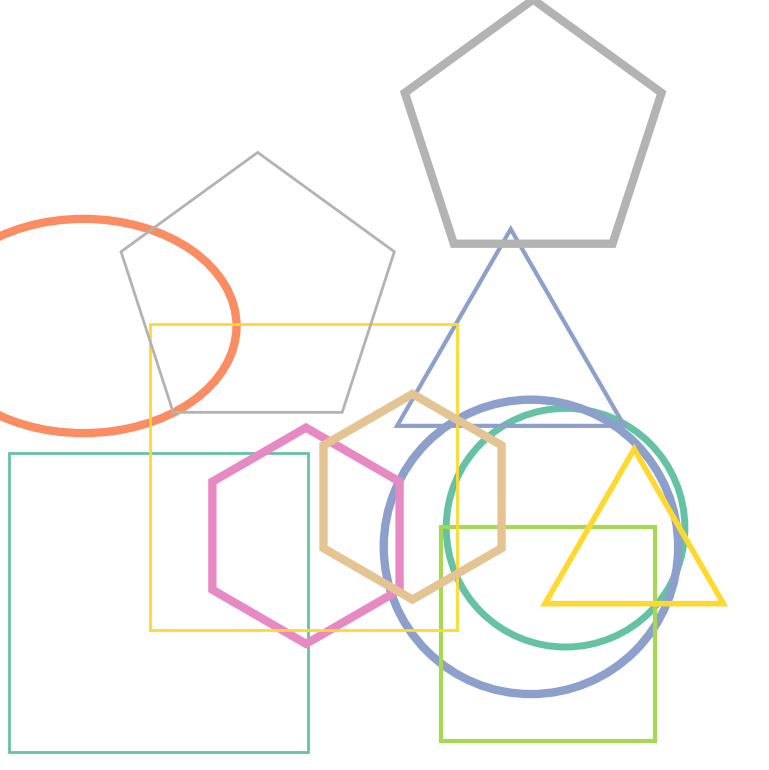[{"shape": "square", "thickness": 1, "radius": 0.97, "center": [0.206, 0.217]}, {"shape": "circle", "thickness": 2.5, "radius": 0.77, "center": [0.734, 0.315]}, {"shape": "oval", "thickness": 3, "radius": 0.99, "center": [0.108, 0.577]}, {"shape": "triangle", "thickness": 1.5, "radius": 0.85, "center": [0.663, 0.532]}, {"shape": "circle", "thickness": 3, "radius": 0.96, "center": [0.69, 0.29]}, {"shape": "hexagon", "thickness": 3, "radius": 0.7, "center": [0.397, 0.304]}, {"shape": "square", "thickness": 1.5, "radius": 0.7, "center": [0.712, 0.177]}, {"shape": "square", "thickness": 1, "radius": 0.99, "center": [0.394, 0.381]}, {"shape": "triangle", "thickness": 2, "radius": 0.67, "center": [0.824, 0.283]}, {"shape": "hexagon", "thickness": 3, "radius": 0.67, "center": [0.536, 0.355]}, {"shape": "pentagon", "thickness": 3, "radius": 0.88, "center": [0.692, 0.825]}, {"shape": "pentagon", "thickness": 1, "radius": 0.93, "center": [0.335, 0.615]}]